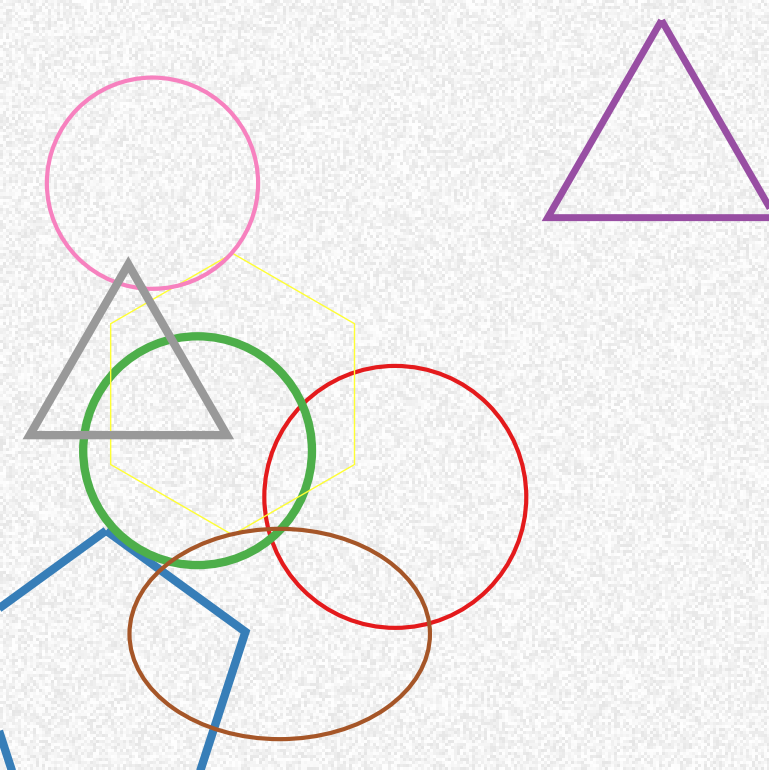[{"shape": "circle", "thickness": 1.5, "radius": 0.85, "center": [0.513, 0.355]}, {"shape": "pentagon", "thickness": 3, "radius": 0.95, "center": [0.138, 0.121]}, {"shape": "circle", "thickness": 3, "radius": 0.74, "center": [0.257, 0.415]}, {"shape": "triangle", "thickness": 2.5, "radius": 0.85, "center": [0.859, 0.803]}, {"shape": "hexagon", "thickness": 0.5, "radius": 0.91, "center": [0.302, 0.488]}, {"shape": "oval", "thickness": 1.5, "radius": 0.98, "center": [0.363, 0.177]}, {"shape": "circle", "thickness": 1.5, "radius": 0.69, "center": [0.198, 0.762]}, {"shape": "triangle", "thickness": 3, "radius": 0.74, "center": [0.167, 0.509]}]